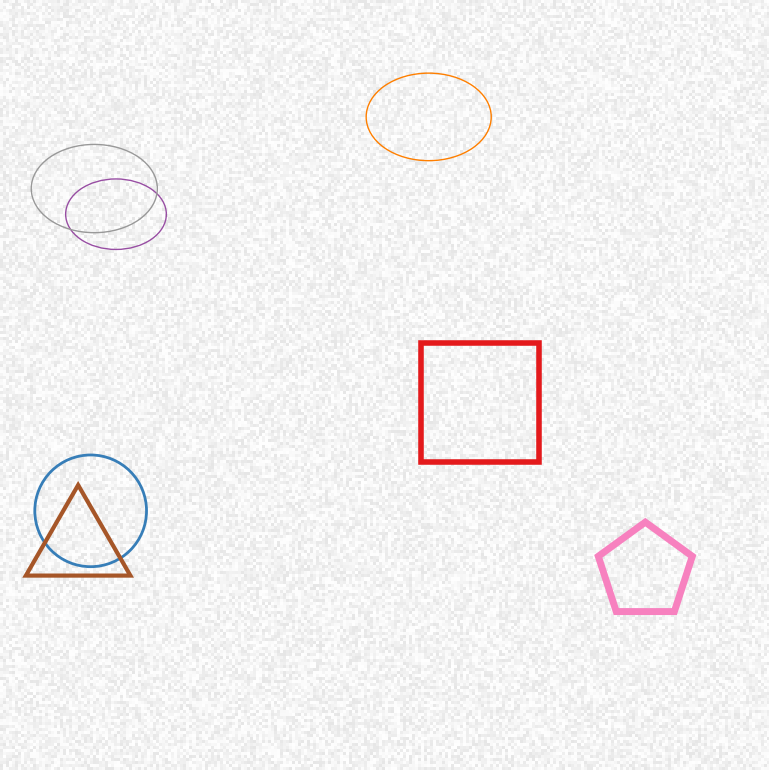[{"shape": "square", "thickness": 2, "radius": 0.39, "center": [0.623, 0.477]}, {"shape": "circle", "thickness": 1, "radius": 0.36, "center": [0.118, 0.337]}, {"shape": "oval", "thickness": 0.5, "radius": 0.33, "center": [0.151, 0.722]}, {"shape": "oval", "thickness": 0.5, "radius": 0.41, "center": [0.557, 0.848]}, {"shape": "triangle", "thickness": 1.5, "radius": 0.39, "center": [0.101, 0.292]}, {"shape": "pentagon", "thickness": 2.5, "radius": 0.32, "center": [0.838, 0.258]}, {"shape": "oval", "thickness": 0.5, "radius": 0.41, "center": [0.122, 0.755]}]